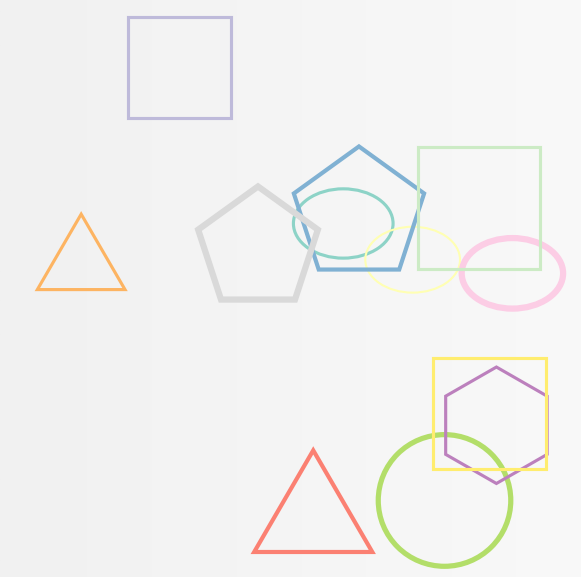[{"shape": "oval", "thickness": 1.5, "radius": 0.43, "center": [0.591, 0.612]}, {"shape": "oval", "thickness": 1, "radius": 0.41, "center": [0.71, 0.549]}, {"shape": "square", "thickness": 1.5, "radius": 0.44, "center": [0.309, 0.882]}, {"shape": "triangle", "thickness": 2, "radius": 0.59, "center": [0.539, 0.102]}, {"shape": "pentagon", "thickness": 2, "radius": 0.59, "center": [0.618, 0.628]}, {"shape": "triangle", "thickness": 1.5, "radius": 0.44, "center": [0.14, 0.541]}, {"shape": "circle", "thickness": 2.5, "radius": 0.57, "center": [0.765, 0.133]}, {"shape": "oval", "thickness": 3, "radius": 0.44, "center": [0.882, 0.526]}, {"shape": "pentagon", "thickness": 3, "radius": 0.54, "center": [0.444, 0.568]}, {"shape": "hexagon", "thickness": 1.5, "radius": 0.5, "center": [0.854, 0.263]}, {"shape": "square", "thickness": 1.5, "radius": 0.53, "center": [0.824, 0.639]}, {"shape": "square", "thickness": 1.5, "radius": 0.48, "center": [0.842, 0.283]}]